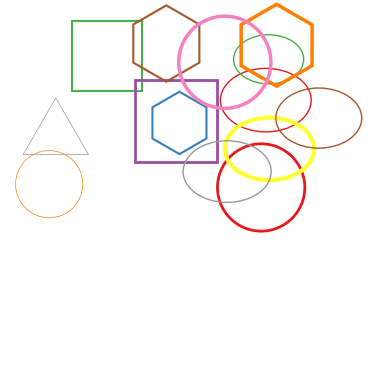[{"shape": "circle", "thickness": 2, "radius": 0.57, "center": [0.678, 0.513]}, {"shape": "oval", "thickness": 1, "radius": 0.59, "center": [0.691, 0.74]}, {"shape": "hexagon", "thickness": 1.5, "radius": 0.41, "center": [0.466, 0.681]}, {"shape": "square", "thickness": 1.5, "radius": 0.46, "center": [0.277, 0.855]}, {"shape": "oval", "thickness": 1, "radius": 0.46, "center": [0.698, 0.846]}, {"shape": "square", "thickness": 2, "radius": 0.53, "center": [0.457, 0.686]}, {"shape": "circle", "thickness": 0.5, "radius": 0.44, "center": [0.128, 0.522]}, {"shape": "hexagon", "thickness": 2.5, "radius": 0.53, "center": [0.718, 0.883]}, {"shape": "oval", "thickness": 3, "radius": 0.58, "center": [0.7, 0.613]}, {"shape": "hexagon", "thickness": 1.5, "radius": 0.5, "center": [0.432, 0.887]}, {"shape": "oval", "thickness": 1, "radius": 0.56, "center": [0.828, 0.693]}, {"shape": "circle", "thickness": 2.5, "radius": 0.6, "center": [0.584, 0.838]}, {"shape": "triangle", "thickness": 0.5, "radius": 0.49, "center": [0.145, 0.648]}, {"shape": "oval", "thickness": 1, "radius": 0.57, "center": [0.59, 0.554]}]